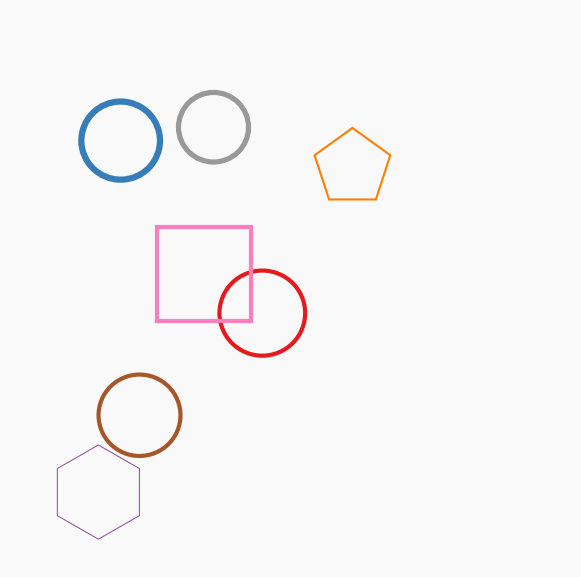[{"shape": "circle", "thickness": 2, "radius": 0.37, "center": [0.451, 0.457]}, {"shape": "circle", "thickness": 3, "radius": 0.34, "center": [0.208, 0.756]}, {"shape": "hexagon", "thickness": 0.5, "radius": 0.41, "center": [0.169, 0.147]}, {"shape": "pentagon", "thickness": 1, "radius": 0.34, "center": [0.606, 0.709]}, {"shape": "circle", "thickness": 2, "radius": 0.35, "center": [0.24, 0.28]}, {"shape": "square", "thickness": 2, "radius": 0.4, "center": [0.35, 0.525]}, {"shape": "circle", "thickness": 2.5, "radius": 0.3, "center": [0.367, 0.779]}]